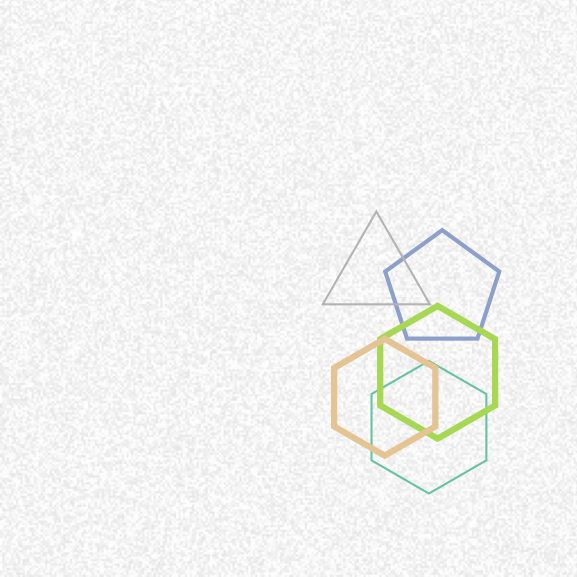[{"shape": "hexagon", "thickness": 1, "radius": 0.57, "center": [0.743, 0.259]}, {"shape": "pentagon", "thickness": 2, "radius": 0.52, "center": [0.766, 0.497]}, {"shape": "hexagon", "thickness": 3, "radius": 0.57, "center": [0.758, 0.354]}, {"shape": "hexagon", "thickness": 3, "radius": 0.51, "center": [0.666, 0.311]}, {"shape": "triangle", "thickness": 1, "radius": 0.54, "center": [0.652, 0.526]}]